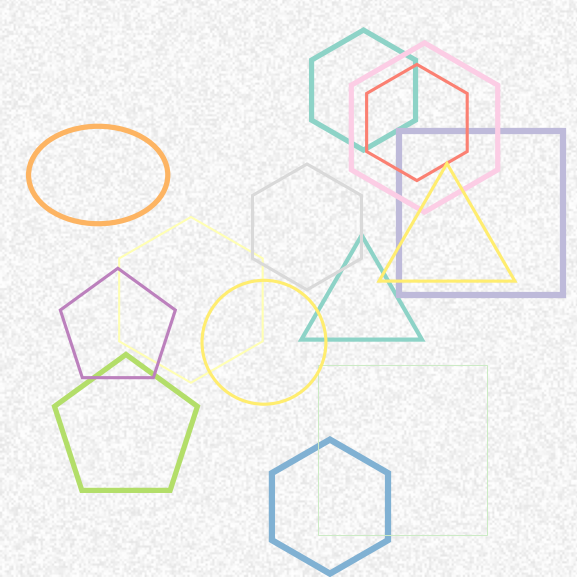[{"shape": "triangle", "thickness": 2, "radius": 0.6, "center": [0.626, 0.471]}, {"shape": "hexagon", "thickness": 2.5, "radius": 0.52, "center": [0.63, 0.843]}, {"shape": "hexagon", "thickness": 1, "radius": 0.72, "center": [0.331, 0.48]}, {"shape": "square", "thickness": 3, "radius": 0.71, "center": [0.833, 0.631]}, {"shape": "hexagon", "thickness": 1.5, "radius": 0.5, "center": [0.722, 0.787]}, {"shape": "hexagon", "thickness": 3, "radius": 0.58, "center": [0.571, 0.122]}, {"shape": "oval", "thickness": 2.5, "radius": 0.6, "center": [0.17, 0.696]}, {"shape": "pentagon", "thickness": 2.5, "radius": 0.65, "center": [0.218, 0.255]}, {"shape": "hexagon", "thickness": 2.5, "radius": 0.73, "center": [0.735, 0.778]}, {"shape": "hexagon", "thickness": 1.5, "radius": 0.54, "center": [0.532, 0.606]}, {"shape": "pentagon", "thickness": 1.5, "radius": 0.52, "center": [0.204, 0.43]}, {"shape": "square", "thickness": 0.5, "radius": 0.73, "center": [0.697, 0.22]}, {"shape": "triangle", "thickness": 1.5, "radius": 0.68, "center": [0.774, 0.58]}, {"shape": "circle", "thickness": 1.5, "radius": 0.54, "center": [0.457, 0.406]}]